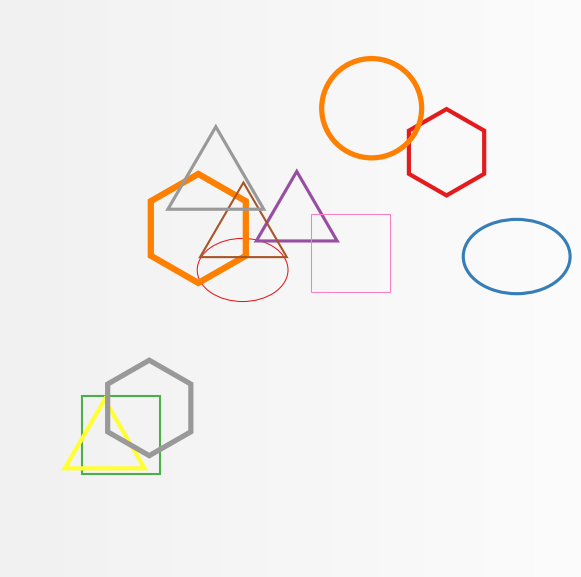[{"shape": "oval", "thickness": 0.5, "radius": 0.39, "center": [0.417, 0.532]}, {"shape": "hexagon", "thickness": 2, "radius": 0.37, "center": [0.768, 0.735]}, {"shape": "oval", "thickness": 1.5, "radius": 0.46, "center": [0.889, 0.555]}, {"shape": "square", "thickness": 1, "radius": 0.34, "center": [0.209, 0.245]}, {"shape": "triangle", "thickness": 1.5, "radius": 0.4, "center": [0.511, 0.622]}, {"shape": "hexagon", "thickness": 3, "radius": 0.47, "center": [0.341, 0.604]}, {"shape": "circle", "thickness": 2.5, "radius": 0.43, "center": [0.639, 0.812]}, {"shape": "triangle", "thickness": 2, "radius": 0.4, "center": [0.18, 0.228]}, {"shape": "triangle", "thickness": 1, "radius": 0.43, "center": [0.419, 0.597]}, {"shape": "square", "thickness": 0.5, "radius": 0.34, "center": [0.603, 0.562]}, {"shape": "hexagon", "thickness": 2.5, "radius": 0.41, "center": [0.257, 0.293]}, {"shape": "triangle", "thickness": 1.5, "radius": 0.48, "center": [0.371, 0.684]}]